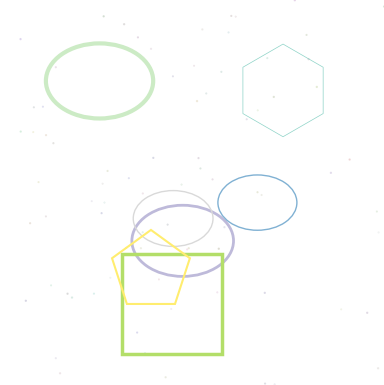[{"shape": "hexagon", "thickness": 0.5, "radius": 0.6, "center": [0.735, 0.765]}, {"shape": "oval", "thickness": 2, "radius": 0.66, "center": [0.475, 0.374]}, {"shape": "oval", "thickness": 1, "radius": 0.51, "center": [0.669, 0.474]}, {"shape": "square", "thickness": 2.5, "radius": 0.65, "center": [0.448, 0.21]}, {"shape": "oval", "thickness": 1, "radius": 0.52, "center": [0.45, 0.432]}, {"shape": "oval", "thickness": 3, "radius": 0.7, "center": [0.259, 0.79]}, {"shape": "pentagon", "thickness": 1.5, "radius": 0.53, "center": [0.392, 0.296]}]